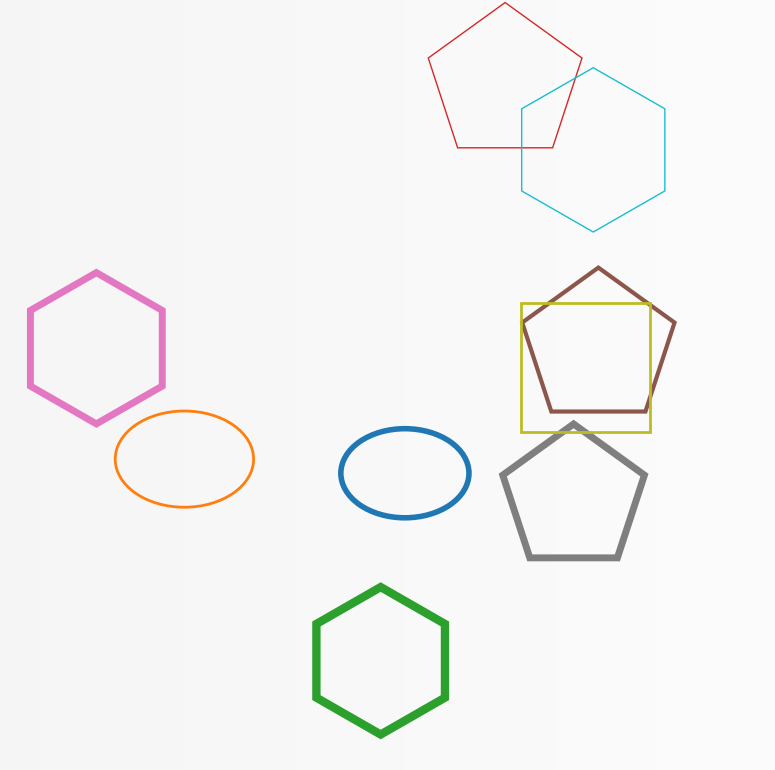[{"shape": "oval", "thickness": 2, "radius": 0.41, "center": [0.522, 0.385]}, {"shape": "oval", "thickness": 1, "radius": 0.45, "center": [0.238, 0.404]}, {"shape": "hexagon", "thickness": 3, "radius": 0.48, "center": [0.491, 0.142]}, {"shape": "pentagon", "thickness": 0.5, "radius": 0.52, "center": [0.652, 0.892]}, {"shape": "pentagon", "thickness": 1.5, "radius": 0.52, "center": [0.772, 0.549]}, {"shape": "hexagon", "thickness": 2.5, "radius": 0.49, "center": [0.124, 0.548]}, {"shape": "pentagon", "thickness": 2.5, "radius": 0.48, "center": [0.74, 0.353]}, {"shape": "square", "thickness": 1, "radius": 0.42, "center": [0.756, 0.522]}, {"shape": "hexagon", "thickness": 0.5, "radius": 0.53, "center": [0.766, 0.805]}]